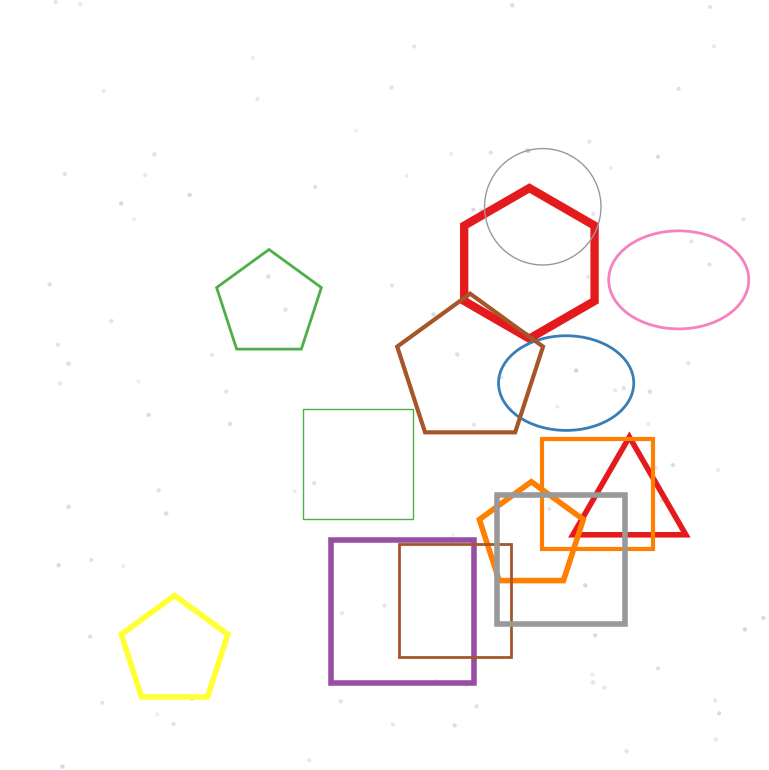[{"shape": "hexagon", "thickness": 3, "radius": 0.49, "center": [0.688, 0.658]}, {"shape": "triangle", "thickness": 2, "radius": 0.42, "center": [0.817, 0.348]}, {"shape": "oval", "thickness": 1, "radius": 0.44, "center": [0.735, 0.502]}, {"shape": "square", "thickness": 0.5, "radius": 0.36, "center": [0.465, 0.397]}, {"shape": "pentagon", "thickness": 1, "radius": 0.36, "center": [0.349, 0.604]}, {"shape": "square", "thickness": 2, "radius": 0.46, "center": [0.523, 0.206]}, {"shape": "pentagon", "thickness": 2, "radius": 0.35, "center": [0.69, 0.303]}, {"shape": "square", "thickness": 1.5, "radius": 0.36, "center": [0.776, 0.359]}, {"shape": "pentagon", "thickness": 2, "radius": 0.36, "center": [0.227, 0.154]}, {"shape": "pentagon", "thickness": 1.5, "radius": 0.5, "center": [0.611, 0.519]}, {"shape": "square", "thickness": 1, "radius": 0.37, "center": [0.591, 0.221]}, {"shape": "oval", "thickness": 1, "radius": 0.45, "center": [0.881, 0.637]}, {"shape": "circle", "thickness": 0.5, "radius": 0.38, "center": [0.705, 0.731]}, {"shape": "square", "thickness": 2, "radius": 0.42, "center": [0.728, 0.273]}]